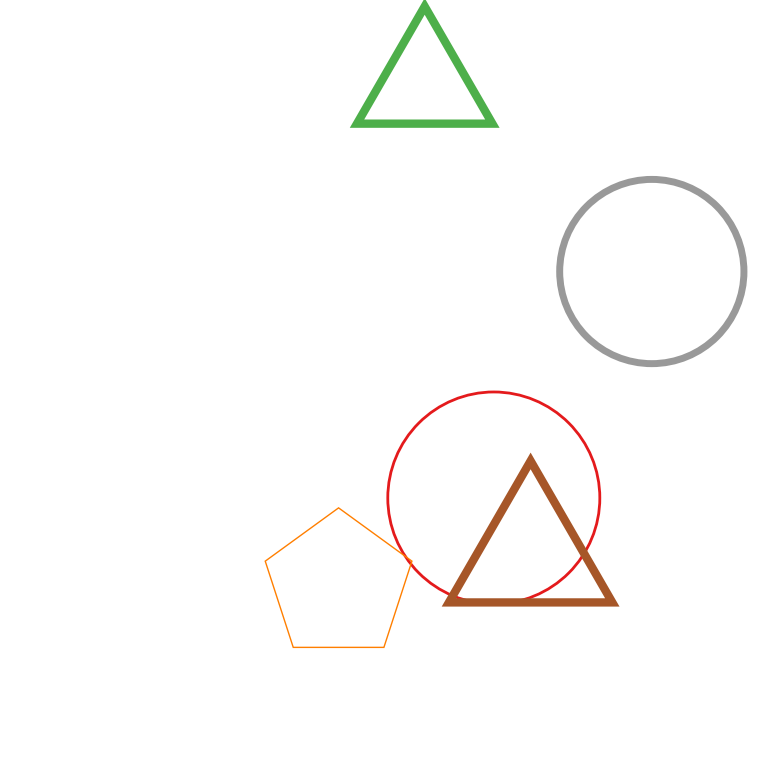[{"shape": "circle", "thickness": 1, "radius": 0.69, "center": [0.641, 0.353]}, {"shape": "triangle", "thickness": 3, "radius": 0.51, "center": [0.552, 0.89]}, {"shape": "pentagon", "thickness": 0.5, "radius": 0.5, "center": [0.44, 0.24]}, {"shape": "triangle", "thickness": 3, "radius": 0.61, "center": [0.689, 0.279]}, {"shape": "circle", "thickness": 2.5, "radius": 0.6, "center": [0.847, 0.647]}]